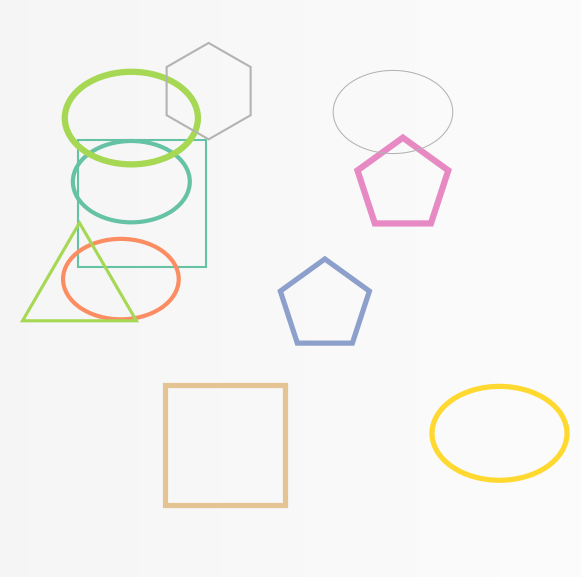[{"shape": "square", "thickness": 1, "radius": 0.55, "center": [0.245, 0.647]}, {"shape": "oval", "thickness": 2, "radius": 0.5, "center": [0.226, 0.685]}, {"shape": "oval", "thickness": 2, "radius": 0.5, "center": [0.208, 0.516]}, {"shape": "pentagon", "thickness": 2.5, "radius": 0.4, "center": [0.559, 0.47]}, {"shape": "pentagon", "thickness": 3, "radius": 0.41, "center": [0.693, 0.679]}, {"shape": "oval", "thickness": 3, "radius": 0.57, "center": [0.226, 0.795]}, {"shape": "triangle", "thickness": 1.5, "radius": 0.57, "center": [0.137, 0.5]}, {"shape": "oval", "thickness": 2.5, "radius": 0.58, "center": [0.859, 0.249]}, {"shape": "square", "thickness": 2.5, "radius": 0.52, "center": [0.387, 0.229]}, {"shape": "oval", "thickness": 0.5, "radius": 0.51, "center": [0.676, 0.805]}, {"shape": "hexagon", "thickness": 1, "radius": 0.42, "center": [0.359, 0.841]}]